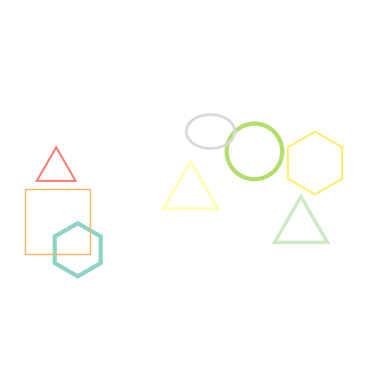[{"shape": "hexagon", "thickness": 3, "radius": 0.34, "center": [0.202, 0.351]}, {"shape": "triangle", "thickness": 2, "radius": 0.41, "center": [0.495, 0.499]}, {"shape": "triangle", "thickness": 1.5, "radius": 0.29, "center": [0.146, 0.559]}, {"shape": "square", "thickness": 1, "radius": 0.42, "center": [0.149, 0.424]}, {"shape": "circle", "thickness": 3, "radius": 0.36, "center": [0.661, 0.607]}, {"shape": "oval", "thickness": 2, "radius": 0.31, "center": [0.547, 0.658]}, {"shape": "triangle", "thickness": 2.5, "radius": 0.4, "center": [0.782, 0.41]}, {"shape": "hexagon", "thickness": 1.5, "radius": 0.41, "center": [0.818, 0.577]}]